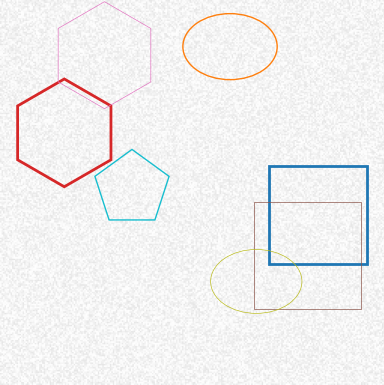[{"shape": "square", "thickness": 2, "radius": 0.64, "center": [0.826, 0.441]}, {"shape": "oval", "thickness": 1, "radius": 0.61, "center": [0.597, 0.879]}, {"shape": "hexagon", "thickness": 2, "radius": 0.7, "center": [0.167, 0.655]}, {"shape": "square", "thickness": 0.5, "radius": 0.69, "center": [0.8, 0.336]}, {"shape": "hexagon", "thickness": 0.5, "radius": 0.69, "center": [0.271, 0.857]}, {"shape": "oval", "thickness": 0.5, "radius": 0.59, "center": [0.666, 0.269]}, {"shape": "pentagon", "thickness": 1, "radius": 0.51, "center": [0.343, 0.511]}]